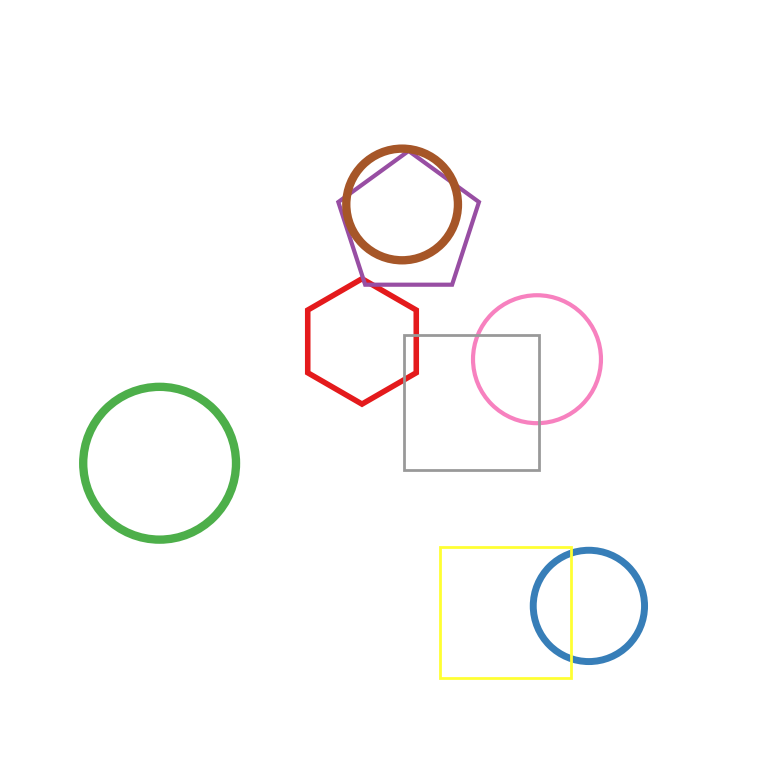[{"shape": "hexagon", "thickness": 2, "radius": 0.41, "center": [0.47, 0.557]}, {"shape": "circle", "thickness": 2.5, "radius": 0.36, "center": [0.765, 0.213]}, {"shape": "circle", "thickness": 3, "radius": 0.5, "center": [0.207, 0.398]}, {"shape": "pentagon", "thickness": 1.5, "radius": 0.48, "center": [0.531, 0.708]}, {"shape": "square", "thickness": 1, "radius": 0.43, "center": [0.656, 0.204]}, {"shape": "circle", "thickness": 3, "radius": 0.36, "center": [0.522, 0.734]}, {"shape": "circle", "thickness": 1.5, "radius": 0.42, "center": [0.697, 0.533]}, {"shape": "square", "thickness": 1, "radius": 0.44, "center": [0.613, 0.477]}]